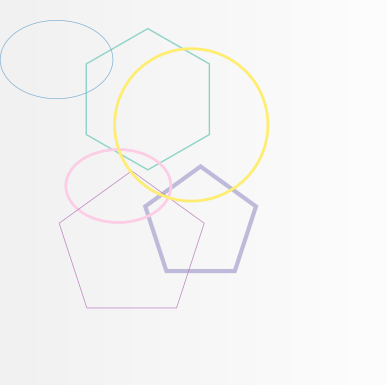[{"shape": "hexagon", "thickness": 1, "radius": 0.92, "center": [0.381, 0.742]}, {"shape": "pentagon", "thickness": 3, "radius": 0.75, "center": [0.518, 0.417]}, {"shape": "oval", "thickness": 0.5, "radius": 0.73, "center": [0.146, 0.845]}, {"shape": "oval", "thickness": 2, "radius": 0.68, "center": [0.305, 0.517]}, {"shape": "pentagon", "thickness": 0.5, "radius": 0.98, "center": [0.34, 0.359]}, {"shape": "circle", "thickness": 2, "radius": 0.99, "center": [0.494, 0.676]}]